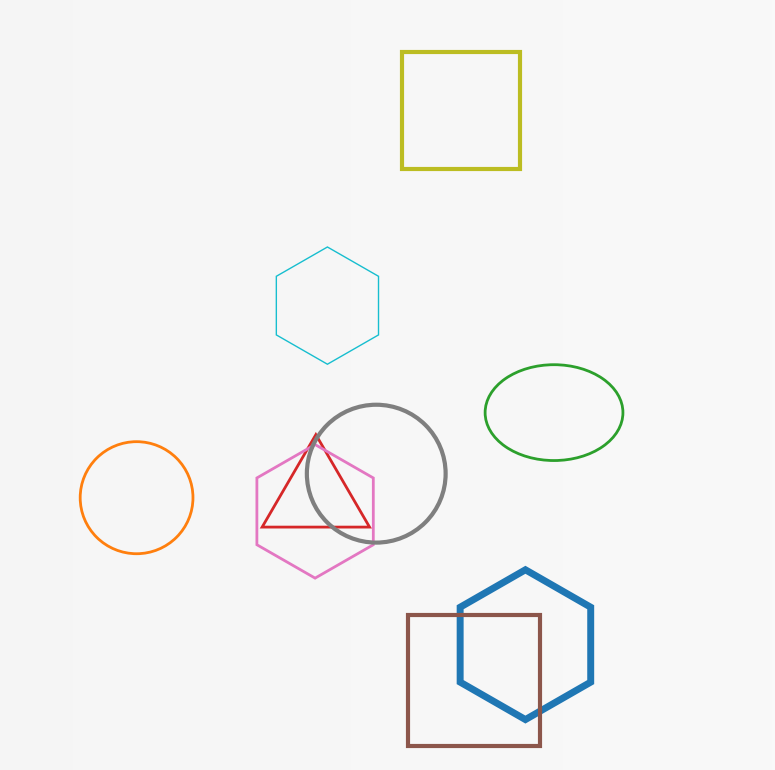[{"shape": "hexagon", "thickness": 2.5, "radius": 0.49, "center": [0.678, 0.163]}, {"shape": "circle", "thickness": 1, "radius": 0.36, "center": [0.176, 0.354]}, {"shape": "oval", "thickness": 1, "radius": 0.44, "center": [0.715, 0.464]}, {"shape": "triangle", "thickness": 1, "radius": 0.4, "center": [0.408, 0.355]}, {"shape": "square", "thickness": 1.5, "radius": 0.43, "center": [0.611, 0.116]}, {"shape": "hexagon", "thickness": 1, "radius": 0.43, "center": [0.407, 0.336]}, {"shape": "circle", "thickness": 1.5, "radius": 0.45, "center": [0.485, 0.385]}, {"shape": "square", "thickness": 1.5, "radius": 0.38, "center": [0.595, 0.856]}, {"shape": "hexagon", "thickness": 0.5, "radius": 0.38, "center": [0.422, 0.603]}]